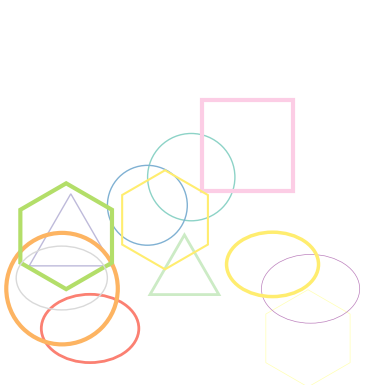[{"shape": "circle", "thickness": 1, "radius": 0.57, "center": [0.497, 0.54]}, {"shape": "hexagon", "thickness": 0.5, "radius": 0.63, "center": [0.8, 0.121]}, {"shape": "triangle", "thickness": 1, "radius": 0.62, "center": [0.184, 0.372]}, {"shape": "oval", "thickness": 2, "radius": 0.63, "center": [0.234, 0.147]}, {"shape": "circle", "thickness": 1, "radius": 0.52, "center": [0.383, 0.467]}, {"shape": "circle", "thickness": 3, "radius": 0.72, "center": [0.161, 0.25]}, {"shape": "hexagon", "thickness": 3, "radius": 0.69, "center": [0.172, 0.386]}, {"shape": "square", "thickness": 3, "radius": 0.59, "center": [0.644, 0.623]}, {"shape": "oval", "thickness": 1, "radius": 0.59, "center": [0.16, 0.278]}, {"shape": "oval", "thickness": 0.5, "radius": 0.64, "center": [0.807, 0.25]}, {"shape": "triangle", "thickness": 2, "radius": 0.52, "center": [0.479, 0.287]}, {"shape": "hexagon", "thickness": 1.5, "radius": 0.64, "center": [0.429, 0.429]}, {"shape": "oval", "thickness": 2.5, "radius": 0.6, "center": [0.708, 0.313]}]